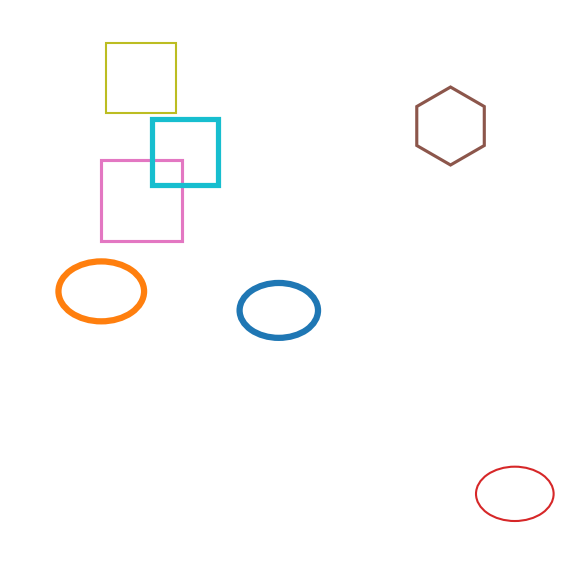[{"shape": "oval", "thickness": 3, "radius": 0.34, "center": [0.483, 0.462]}, {"shape": "oval", "thickness": 3, "radius": 0.37, "center": [0.175, 0.495]}, {"shape": "oval", "thickness": 1, "radius": 0.34, "center": [0.891, 0.144]}, {"shape": "hexagon", "thickness": 1.5, "radius": 0.34, "center": [0.78, 0.781]}, {"shape": "square", "thickness": 1.5, "radius": 0.35, "center": [0.245, 0.652]}, {"shape": "square", "thickness": 1, "radius": 0.3, "center": [0.244, 0.864]}, {"shape": "square", "thickness": 2.5, "radius": 0.29, "center": [0.321, 0.736]}]